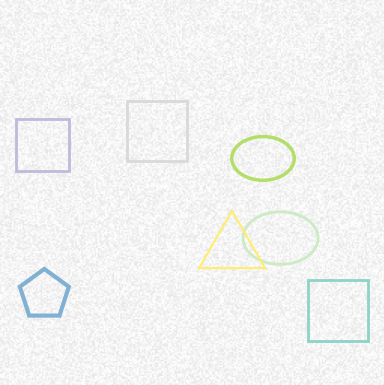[{"shape": "square", "thickness": 2, "radius": 0.39, "center": [0.878, 0.193]}, {"shape": "square", "thickness": 2, "radius": 0.34, "center": [0.11, 0.623]}, {"shape": "pentagon", "thickness": 3, "radius": 0.33, "center": [0.115, 0.234]}, {"shape": "oval", "thickness": 2.5, "radius": 0.41, "center": [0.683, 0.589]}, {"shape": "square", "thickness": 2, "radius": 0.39, "center": [0.407, 0.66]}, {"shape": "oval", "thickness": 2, "radius": 0.49, "center": [0.729, 0.382]}, {"shape": "triangle", "thickness": 1.5, "radius": 0.49, "center": [0.603, 0.353]}]